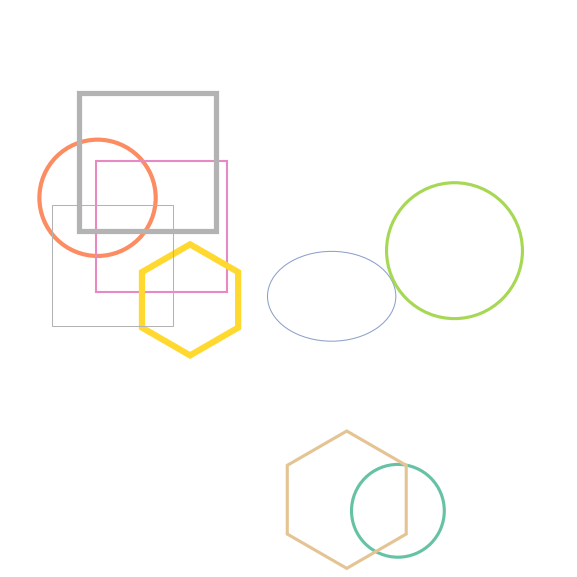[{"shape": "circle", "thickness": 1.5, "radius": 0.4, "center": [0.689, 0.115]}, {"shape": "circle", "thickness": 2, "radius": 0.5, "center": [0.169, 0.657]}, {"shape": "oval", "thickness": 0.5, "radius": 0.56, "center": [0.574, 0.486]}, {"shape": "square", "thickness": 1, "radius": 0.57, "center": [0.28, 0.607]}, {"shape": "circle", "thickness": 1.5, "radius": 0.59, "center": [0.787, 0.565]}, {"shape": "hexagon", "thickness": 3, "radius": 0.48, "center": [0.329, 0.48]}, {"shape": "hexagon", "thickness": 1.5, "radius": 0.59, "center": [0.6, 0.134]}, {"shape": "square", "thickness": 0.5, "radius": 0.52, "center": [0.195, 0.54]}, {"shape": "square", "thickness": 2.5, "radius": 0.59, "center": [0.255, 0.719]}]